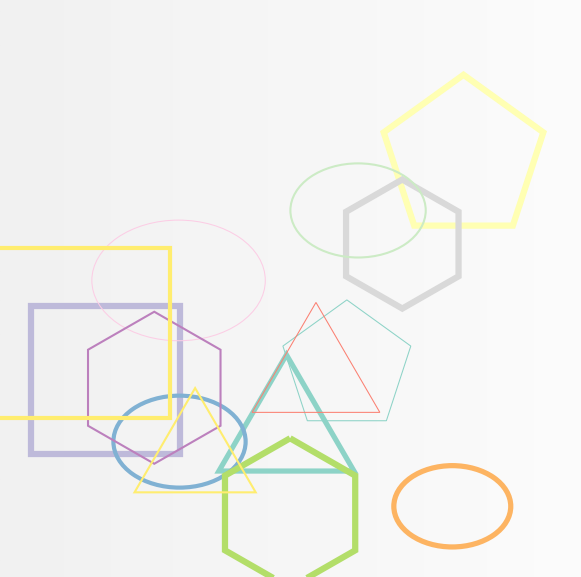[{"shape": "pentagon", "thickness": 0.5, "radius": 0.58, "center": [0.597, 0.364]}, {"shape": "triangle", "thickness": 2.5, "radius": 0.67, "center": [0.493, 0.251]}, {"shape": "pentagon", "thickness": 3, "radius": 0.72, "center": [0.797, 0.725]}, {"shape": "square", "thickness": 3, "radius": 0.64, "center": [0.182, 0.341]}, {"shape": "triangle", "thickness": 0.5, "radius": 0.63, "center": [0.544, 0.349]}, {"shape": "oval", "thickness": 2, "radius": 0.57, "center": [0.309, 0.234]}, {"shape": "oval", "thickness": 2.5, "radius": 0.5, "center": [0.778, 0.122]}, {"shape": "hexagon", "thickness": 3, "radius": 0.65, "center": [0.499, 0.111]}, {"shape": "oval", "thickness": 0.5, "radius": 0.75, "center": [0.307, 0.514]}, {"shape": "hexagon", "thickness": 3, "radius": 0.56, "center": [0.692, 0.577]}, {"shape": "hexagon", "thickness": 1, "radius": 0.66, "center": [0.265, 0.328]}, {"shape": "oval", "thickness": 1, "radius": 0.58, "center": [0.616, 0.635]}, {"shape": "square", "thickness": 2, "radius": 0.74, "center": [0.144, 0.422]}, {"shape": "triangle", "thickness": 1, "radius": 0.6, "center": [0.336, 0.207]}]